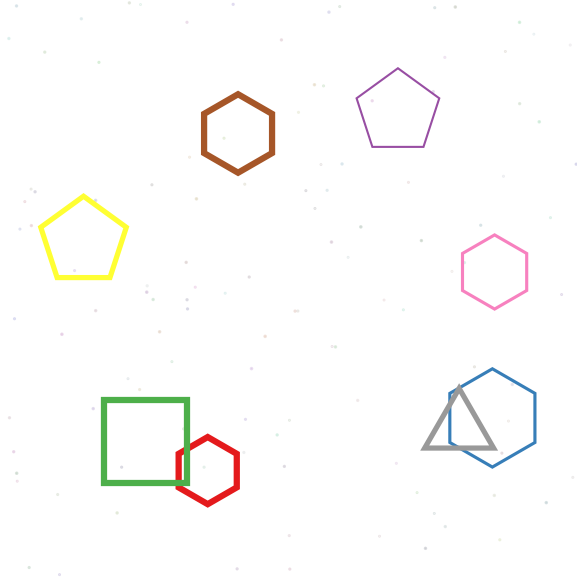[{"shape": "hexagon", "thickness": 3, "radius": 0.29, "center": [0.36, 0.184]}, {"shape": "hexagon", "thickness": 1.5, "radius": 0.43, "center": [0.853, 0.275]}, {"shape": "square", "thickness": 3, "radius": 0.36, "center": [0.252, 0.234]}, {"shape": "pentagon", "thickness": 1, "radius": 0.38, "center": [0.689, 0.806]}, {"shape": "pentagon", "thickness": 2.5, "radius": 0.39, "center": [0.145, 0.581]}, {"shape": "hexagon", "thickness": 3, "radius": 0.34, "center": [0.412, 0.768]}, {"shape": "hexagon", "thickness": 1.5, "radius": 0.32, "center": [0.856, 0.528]}, {"shape": "triangle", "thickness": 2.5, "radius": 0.34, "center": [0.795, 0.258]}]